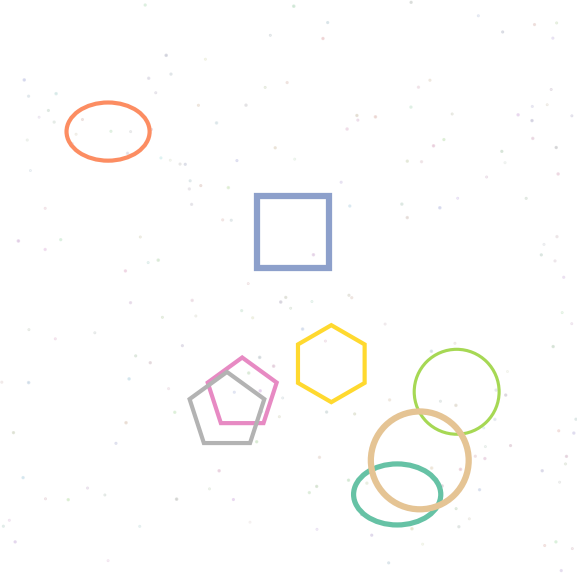[{"shape": "oval", "thickness": 2.5, "radius": 0.38, "center": [0.688, 0.143]}, {"shape": "oval", "thickness": 2, "radius": 0.36, "center": [0.187, 0.771]}, {"shape": "square", "thickness": 3, "radius": 0.31, "center": [0.507, 0.597]}, {"shape": "pentagon", "thickness": 2, "radius": 0.31, "center": [0.419, 0.317]}, {"shape": "circle", "thickness": 1.5, "radius": 0.37, "center": [0.791, 0.321]}, {"shape": "hexagon", "thickness": 2, "radius": 0.33, "center": [0.574, 0.369]}, {"shape": "circle", "thickness": 3, "radius": 0.42, "center": [0.727, 0.202]}, {"shape": "pentagon", "thickness": 2, "radius": 0.34, "center": [0.393, 0.287]}]